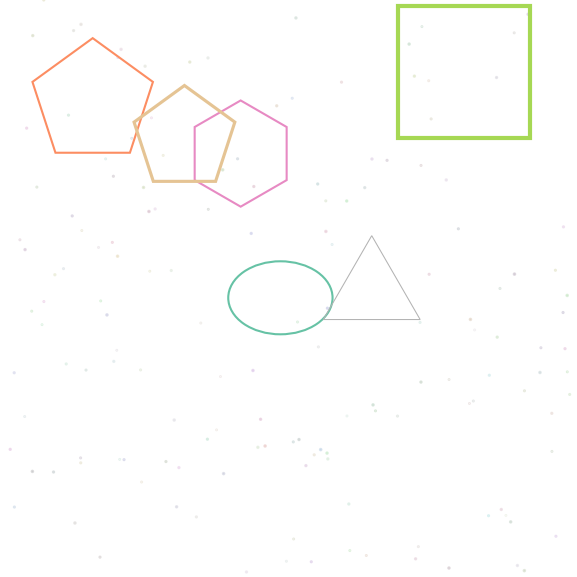[{"shape": "oval", "thickness": 1, "radius": 0.45, "center": [0.486, 0.483]}, {"shape": "pentagon", "thickness": 1, "radius": 0.55, "center": [0.161, 0.823]}, {"shape": "hexagon", "thickness": 1, "radius": 0.46, "center": [0.417, 0.733]}, {"shape": "square", "thickness": 2, "radius": 0.57, "center": [0.803, 0.874]}, {"shape": "pentagon", "thickness": 1.5, "radius": 0.46, "center": [0.319, 0.759]}, {"shape": "triangle", "thickness": 0.5, "radius": 0.48, "center": [0.644, 0.494]}]